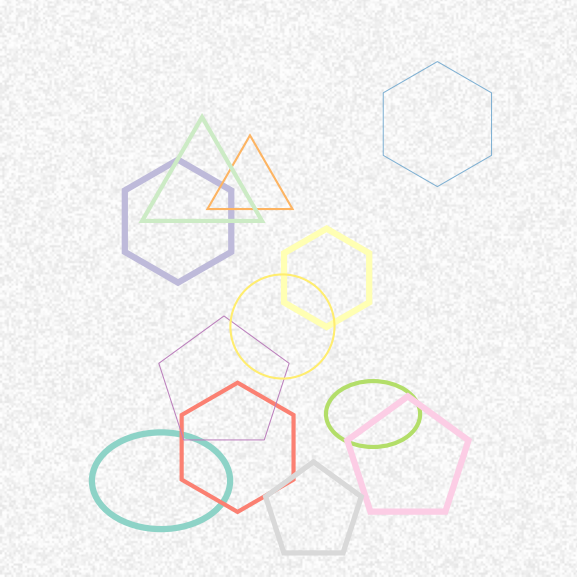[{"shape": "oval", "thickness": 3, "radius": 0.6, "center": [0.279, 0.167]}, {"shape": "hexagon", "thickness": 3, "radius": 0.43, "center": [0.566, 0.518]}, {"shape": "hexagon", "thickness": 3, "radius": 0.53, "center": [0.308, 0.616]}, {"shape": "hexagon", "thickness": 2, "radius": 0.56, "center": [0.411, 0.225]}, {"shape": "hexagon", "thickness": 0.5, "radius": 0.54, "center": [0.757, 0.784]}, {"shape": "triangle", "thickness": 1, "radius": 0.43, "center": [0.433, 0.68]}, {"shape": "oval", "thickness": 2, "radius": 0.41, "center": [0.646, 0.282]}, {"shape": "pentagon", "thickness": 3, "radius": 0.55, "center": [0.706, 0.202]}, {"shape": "pentagon", "thickness": 2.5, "radius": 0.44, "center": [0.543, 0.112]}, {"shape": "pentagon", "thickness": 0.5, "radius": 0.59, "center": [0.388, 0.333]}, {"shape": "triangle", "thickness": 2, "radius": 0.6, "center": [0.35, 0.677]}, {"shape": "circle", "thickness": 1, "radius": 0.45, "center": [0.489, 0.434]}]